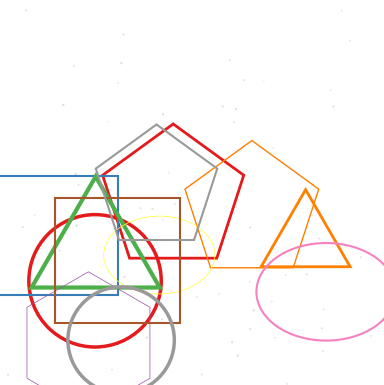[{"shape": "pentagon", "thickness": 2, "radius": 0.96, "center": [0.45, 0.485]}, {"shape": "circle", "thickness": 2.5, "radius": 0.86, "center": [0.247, 0.271]}, {"shape": "square", "thickness": 1.5, "radius": 0.77, "center": [0.152, 0.389]}, {"shape": "triangle", "thickness": 3, "radius": 0.96, "center": [0.248, 0.349]}, {"shape": "hexagon", "thickness": 0.5, "radius": 0.92, "center": [0.23, 0.11]}, {"shape": "pentagon", "thickness": 1, "radius": 0.91, "center": [0.654, 0.452]}, {"shape": "triangle", "thickness": 2, "radius": 0.67, "center": [0.794, 0.374]}, {"shape": "oval", "thickness": 0.5, "radius": 0.72, "center": [0.414, 0.338]}, {"shape": "square", "thickness": 1.5, "radius": 0.81, "center": [0.304, 0.324]}, {"shape": "oval", "thickness": 1.5, "radius": 0.91, "center": [0.847, 0.242]}, {"shape": "circle", "thickness": 2.5, "radius": 0.69, "center": [0.315, 0.117]}, {"shape": "pentagon", "thickness": 1.5, "radius": 0.83, "center": [0.407, 0.511]}]